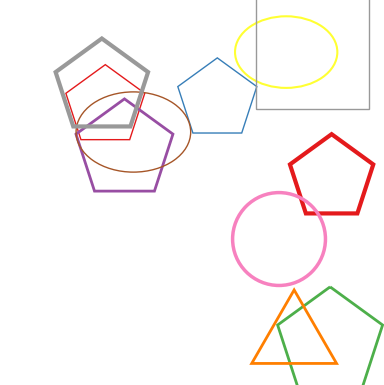[{"shape": "pentagon", "thickness": 3, "radius": 0.57, "center": [0.861, 0.538]}, {"shape": "pentagon", "thickness": 1, "radius": 0.54, "center": [0.274, 0.724]}, {"shape": "pentagon", "thickness": 1, "radius": 0.54, "center": [0.564, 0.742]}, {"shape": "pentagon", "thickness": 2, "radius": 0.72, "center": [0.857, 0.112]}, {"shape": "pentagon", "thickness": 2, "radius": 0.66, "center": [0.323, 0.611]}, {"shape": "triangle", "thickness": 2, "radius": 0.64, "center": [0.764, 0.12]}, {"shape": "oval", "thickness": 1.5, "radius": 0.66, "center": [0.743, 0.865]}, {"shape": "oval", "thickness": 1, "radius": 0.74, "center": [0.346, 0.657]}, {"shape": "circle", "thickness": 2.5, "radius": 0.6, "center": [0.725, 0.379]}, {"shape": "square", "thickness": 1, "radius": 0.73, "center": [0.812, 0.864]}, {"shape": "pentagon", "thickness": 3, "radius": 0.63, "center": [0.265, 0.774]}]